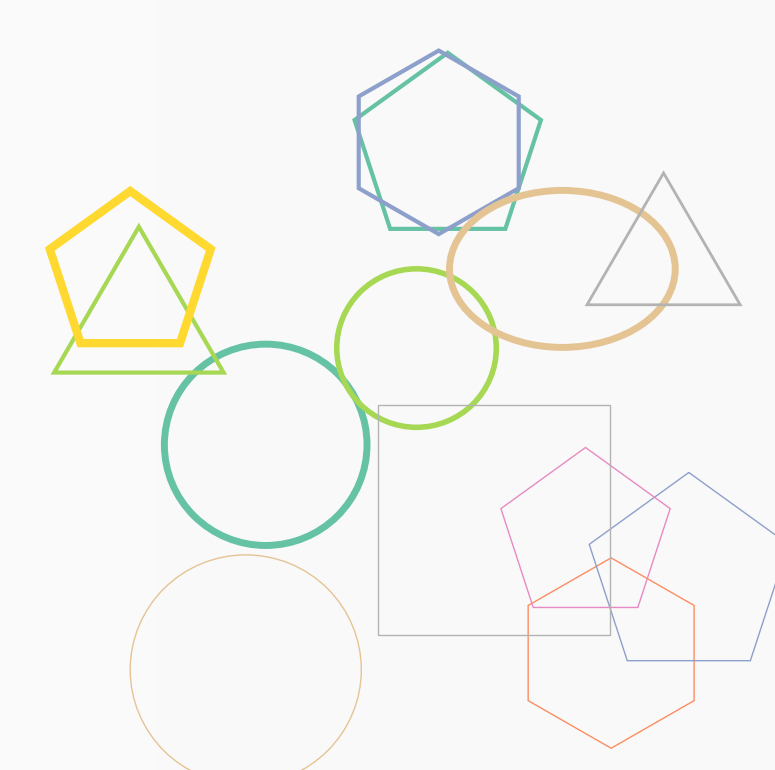[{"shape": "circle", "thickness": 2.5, "radius": 0.65, "center": [0.343, 0.422]}, {"shape": "pentagon", "thickness": 1.5, "radius": 0.63, "center": [0.578, 0.805]}, {"shape": "hexagon", "thickness": 0.5, "radius": 0.62, "center": [0.789, 0.152]}, {"shape": "pentagon", "thickness": 0.5, "radius": 0.68, "center": [0.889, 0.251]}, {"shape": "hexagon", "thickness": 1.5, "radius": 0.6, "center": [0.566, 0.815]}, {"shape": "pentagon", "thickness": 0.5, "radius": 0.57, "center": [0.756, 0.304]}, {"shape": "triangle", "thickness": 1.5, "radius": 0.63, "center": [0.179, 0.579]}, {"shape": "circle", "thickness": 2, "radius": 0.51, "center": [0.537, 0.548]}, {"shape": "pentagon", "thickness": 3, "radius": 0.55, "center": [0.168, 0.643]}, {"shape": "circle", "thickness": 0.5, "radius": 0.75, "center": [0.317, 0.13]}, {"shape": "oval", "thickness": 2.5, "radius": 0.73, "center": [0.726, 0.651]}, {"shape": "triangle", "thickness": 1, "radius": 0.57, "center": [0.856, 0.661]}, {"shape": "square", "thickness": 0.5, "radius": 0.75, "center": [0.637, 0.325]}]